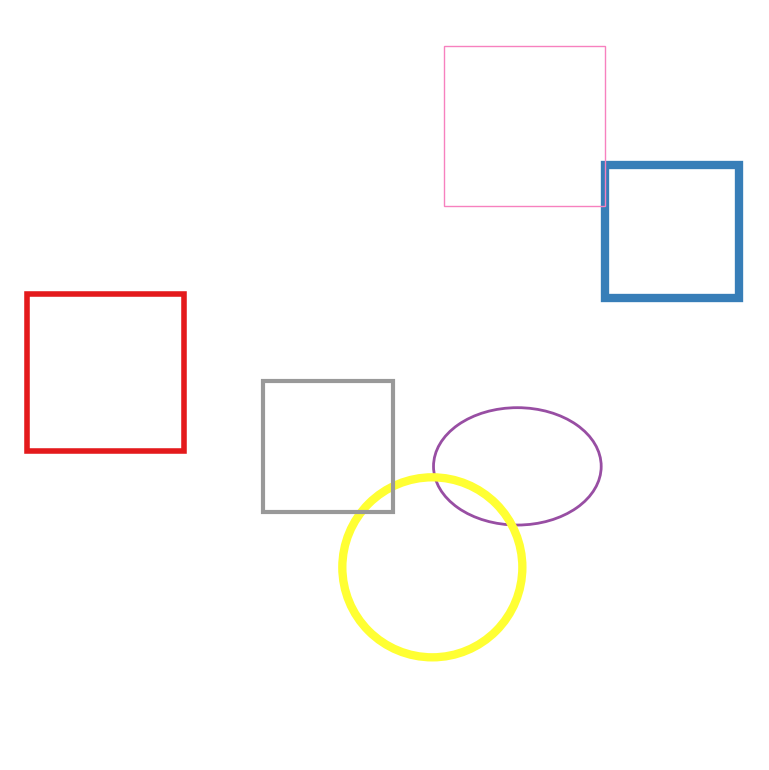[{"shape": "square", "thickness": 2, "radius": 0.51, "center": [0.137, 0.516]}, {"shape": "square", "thickness": 3, "radius": 0.43, "center": [0.873, 0.699]}, {"shape": "oval", "thickness": 1, "radius": 0.54, "center": [0.672, 0.394]}, {"shape": "circle", "thickness": 3, "radius": 0.58, "center": [0.561, 0.263]}, {"shape": "square", "thickness": 0.5, "radius": 0.52, "center": [0.681, 0.836]}, {"shape": "square", "thickness": 1.5, "radius": 0.42, "center": [0.426, 0.42]}]